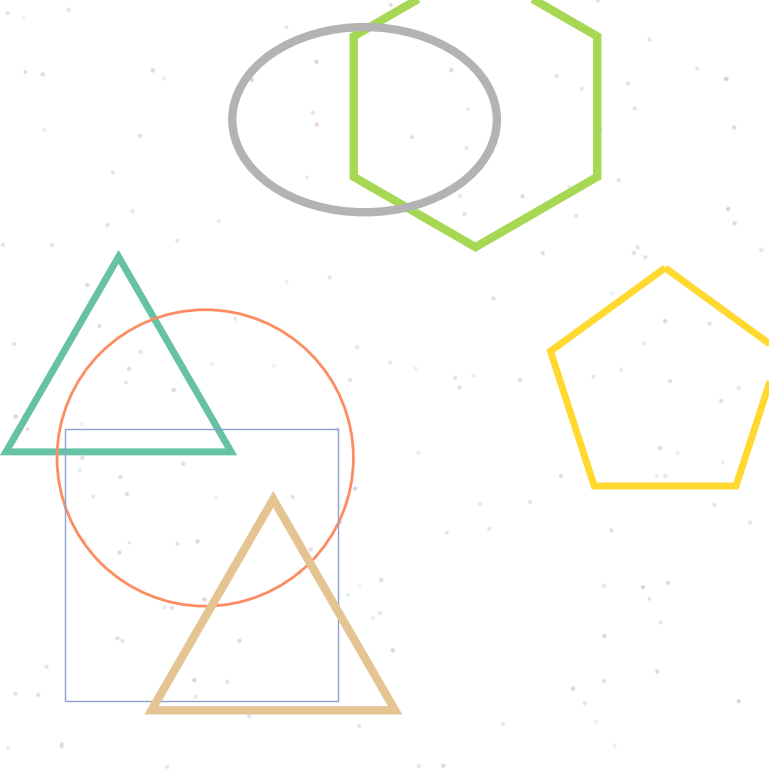[{"shape": "triangle", "thickness": 2.5, "radius": 0.84, "center": [0.154, 0.498]}, {"shape": "circle", "thickness": 1, "radius": 0.96, "center": [0.267, 0.405]}, {"shape": "square", "thickness": 0.5, "radius": 0.88, "center": [0.261, 0.266]}, {"shape": "hexagon", "thickness": 3, "radius": 0.91, "center": [0.617, 0.862]}, {"shape": "pentagon", "thickness": 2.5, "radius": 0.78, "center": [0.864, 0.496]}, {"shape": "triangle", "thickness": 3, "radius": 0.91, "center": [0.355, 0.169]}, {"shape": "oval", "thickness": 3, "radius": 0.86, "center": [0.473, 0.845]}]